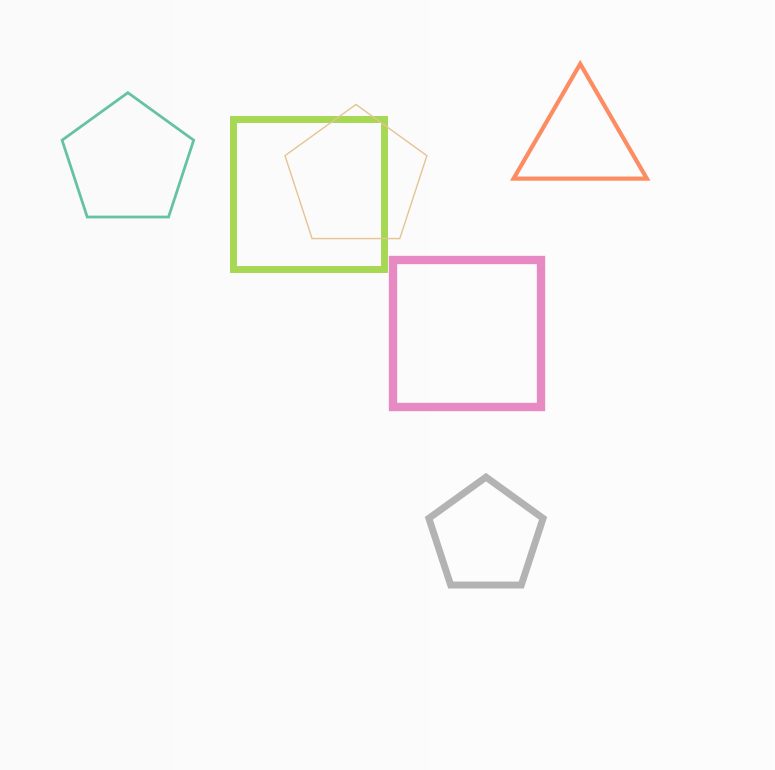[{"shape": "pentagon", "thickness": 1, "radius": 0.45, "center": [0.165, 0.79]}, {"shape": "triangle", "thickness": 1.5, "radius": 0.5, "center": [0.749, 0.818]}, {"shape": "square", "thickness": 3, "radius": 0.48, "center": [0.602, 0.567]}, {"shape": "square", "thickness": 2.5, "radius": 0.49, "center": [0.399, 0.749]}, {"shape": "pentagon", "thickness": 0.5, "radius": 0.48, "center": [0.459, 0.768]}, {"shape": "pentagon", "thickness": 2.5, "radius": 0.39, "center": [0.627, 0.303]}]